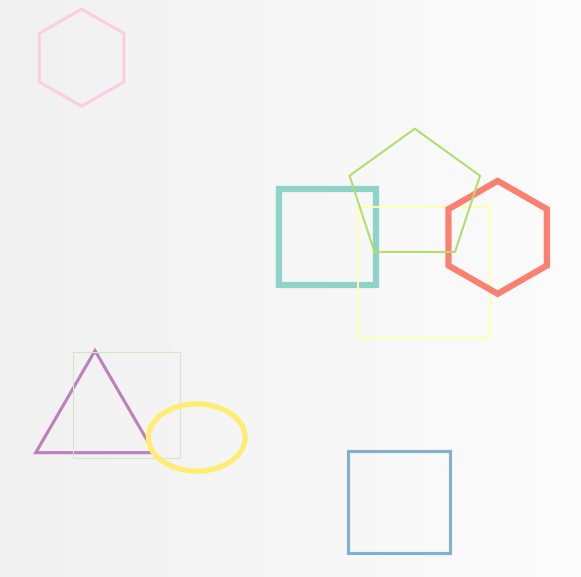[{"shape": "square", "thickness": 3, "radius": 0.42, "center": [0.564, 0.589]}, {"shape": "square", "thickness": 1, "radius": 0.57, "center": [0.73, 0.528]}, {"shape": "hexagon", "thickness": 3, "radius": 0.49, "center": [0.856, 0.588]}, {"shape": "square", "thickness": 1.5, "radius": 0.44, "center": [0.686, 0.13]}, {"shape": "pentagon", "thickness": 1, "radius": 0.59, "center": [0.714, 0.658]}, {"shape": "hexagon", "thickness": 1.5, "radius": 0.42, "center": [0.14, 0.899]}, {"shape": "triangle", "thickness": 1.5, "radius": 0.59, "center": [0.163, 0.274]}, {"shape": "square", "thickness": 0.5, "radius": 0.46, "center": [0.218, 0.298]}, {"shape": "oval", "thickness": 2.5, "radius": 0.42, "center": [0.338, 0.241]}]